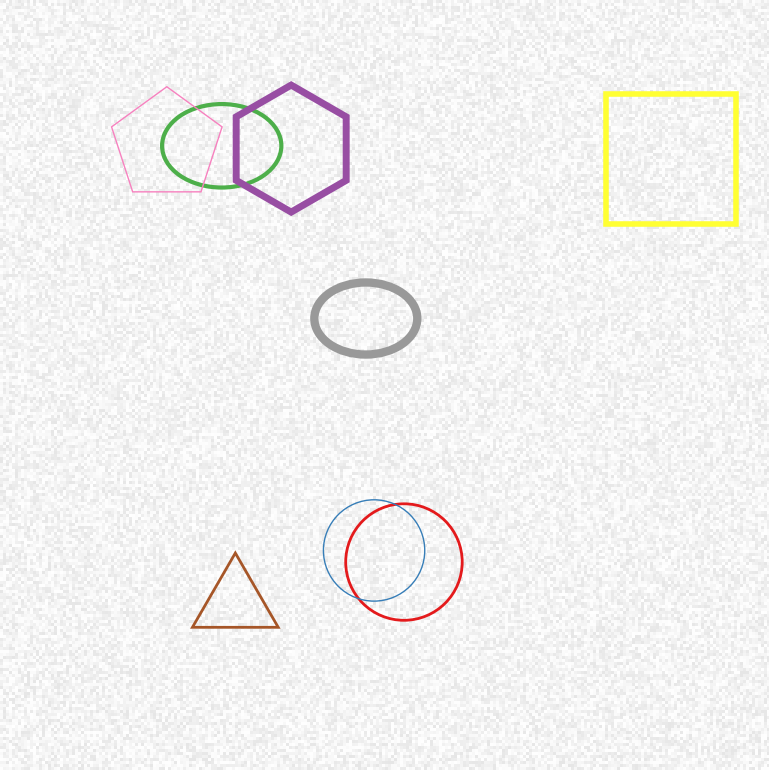[{"shape": "circle", "thickness": 1, "radius": 0.38, "center": [0.525, 0.27]}, {"shape": "circle", "thickness": 0.5, "radius": 0.33, "center": [0.486, 0.285]}, {"shape": "oval", "thickness": 1.5, "radius": 0.39, "center": [0.288, 0.811]}, {"shape": "hexagon", "thickness": 2.5, "radius": 0.41, "center": [0.378, 0.807]}, {"shape": "square", "thickness": 2, "radius": 0.42, "center": [0.871, 0.794]}, {"shape": "triangle", "thickness": 1, "radius": 0.32, "center": [0.306, 0.217]}, {"shape": "pentagon", "thickness": 0.5, "radius": 0.38, "center": [0.217, 0.812]}, {"shape": "oval", "thickness": 3, "radius": 0.33, "center": [0.475, 0.586]}]